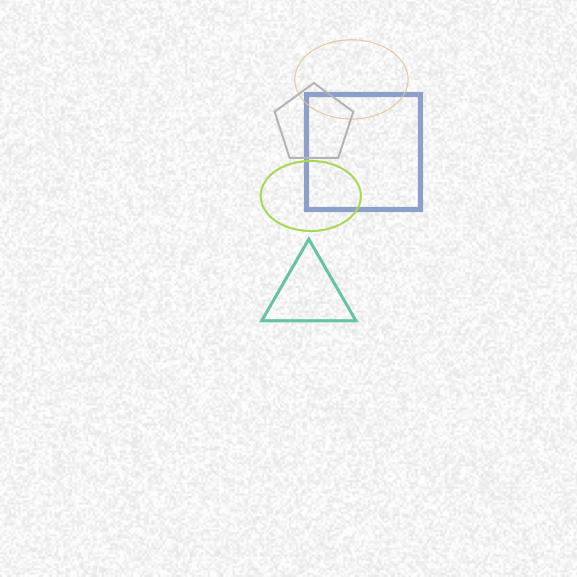[{"shape": "triangle", "thickness": 1.5, "radius": 0.47, "center": [0.535, 0.491]}, {"shape": "square", "thickness": 2.5, "radius": 0.5, "center": [0.628, 0.737]}, {"shape": "oval", "thickness": 1, "radius": 0.43, "center": [0.538, 0.66]}, {"shape": "oval", "thickness": 0.5, "radius": 0.49, "center": [0.609, 0.862]}, {"shape": "pentagon", "thickness": 1, "radius": 0.36, "center": [0.544, 0.784]}]